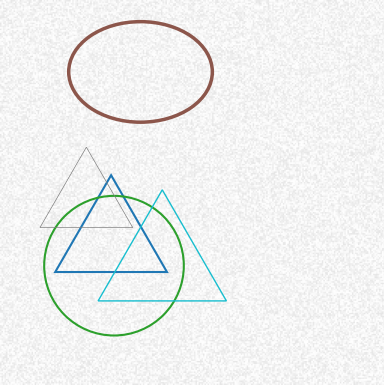[{"shape": "triangle", "thickness": 1.5, "radius": 0.84, "center": [0.289, 0.377]}, {"shape": "circle", "thickness": 1.5, "radius": 0.91, "center": [0.296, 0.31]}, {"shape": "oval", "thickness": 2.5, "radius": 0.93, "center": [0.365, 0.813]}, {"shape": "triangle", "thickness": 0.5, "radius": 0.7, "center": [0.224, 0.479]}, {"shape": "triangle", "thickness": 1, "radius": 0.96, "center": [0.421, 0.315]}]